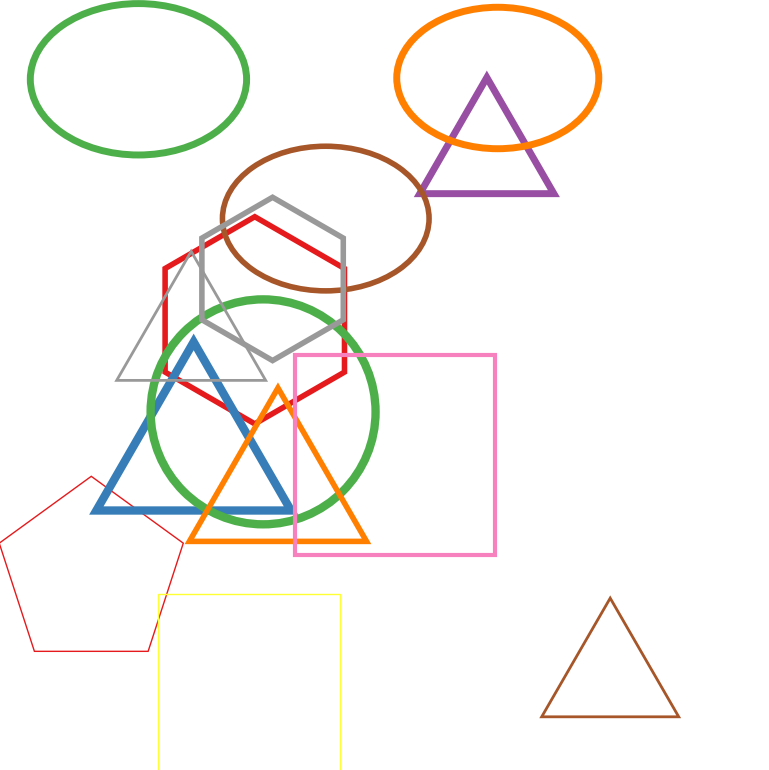[{"shape": "hexagon", "thickness": 2, "radius": 0.67, "center": [0.331, 0.584]}, {"shape": "pentagon", "thickness": 0.5, "radius": 0.63, "center": [0.119, 0.256]}, {"shape": "triangle", "thickness": 3, "radius": 0.73, "center": [0.252, 0.41]}, {"shape": "oval", "thickness": 2.5, "radius": 0.7, "center": [0.18, 0.897]}, {"shape": "circle", "thickness": 3, "radius": 0.73, "center": [0.342, 0.465]}, {"shape": "triangle", "thickness": 2.5, "radius": 0.5, "center": [0.632, 0.799]}, {"shape": "oval", "thickness": 2.5, "radius": 0.66, "center": [0.646, 0.899]}, {"shape": "triangle", "thickness": 2, "radius": 0.66, "center": [0.361, 0.363]}, {"shape": "square", "thickness": 0.5, "radius": 0.59, "center": [0.324, 0.111]}, {"shape": "oval", "thickness": 2, "radius": 0.67, "center": [0.423, 0.716]}, {"shape": "triangle", "thickness": 1, "radius": 0.51, "center": [0.792, 0.12]}, {"shape": "square", "thickness": 1.5, "radius": 0.65, "center": [0.513, 0.409]}, {"shape": "triangle", "thickness": 1, "radius": 0.56, "center": [0.248, 0.562]}, {"shape": "hexagon", "thickness": 2, "radius": 0.53, "center": [0.354, 0.638]}]